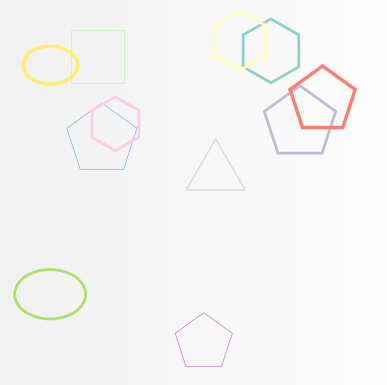[{"shape": "hexagon", "thickness": 2, "radius": 0.41, "center": [0.699, 0.868]}, {"shape": "hexagon", "thickness": 2, "radius": 0.39, "center": [0.62, 0.895]}, {"shape": "pentagon", "thickness": 2, "radius": 0.48, "center": [0.774, 0.681]}, {"shape": "pentagon", "thickness": 2.5, "radius": 0.44, "center": [0.833, 0.74]}, {"shape": "pentagon", "thickness": 0.5, "radius": 0.48, "center": [0.263, 0.637]}, {"shape": "oval", "thickness": 2, "radius": 0.46, "center": [0.129, 0.236]}, {"shape": "hexagon", "thickness": 2, "radius": 0.35, "center": [0.298, 0.678]}, {"shape": "triangle", "thickness": 1, "radius": 0.44, "center": [0.557, 0.55]}, {"shape": "pentagon", "thickness": 0.5, "radius": 0.39, "center": [0.526, 0.11]}, {"shape": "square", "thickness": 0.5, "radius": 0.34, "center": [0.252, 0.854]}, {"shape": "oval", "thickness": 2.5, "radius": 0.35, "center": [0.13, 0.831]}]